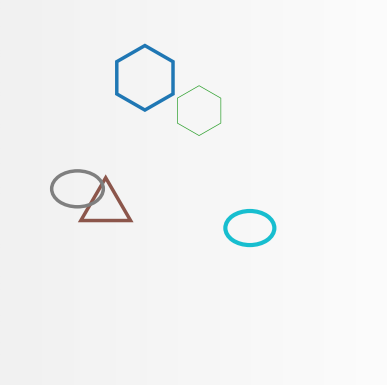[{"shape": "hexagon", "thickness": 2.5, "radius": 0.42, "center": [0.374, 0.798]}, {"shape": "hexagon", "thickness": 0.5, "radius": 0.32, "center": [0.514, 0.713]}, {"shape": "triangle", "thickness": 2.5, "radius": 0.37, "center": [0.273, 0.464]}, {"shape": "oval", "thickness": 2.5, "radius": 0.33, "center": [0.2, 0.51]}, {"shape": "oval", "thickness": 3, "radius": 0.32, "center": [0.645, 0.408]}]